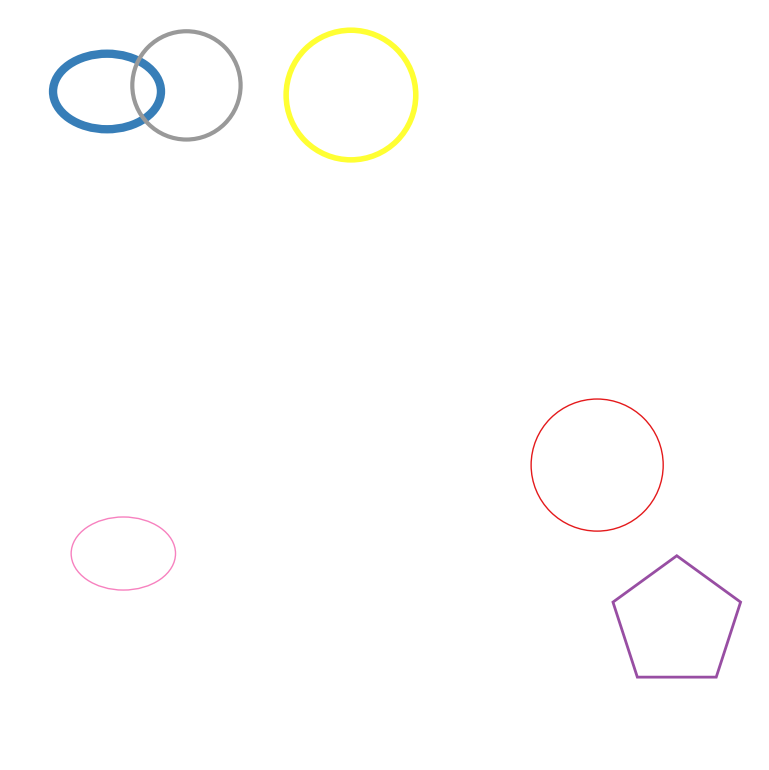[{"shape": "circle", "thickness": 0.5, "radius": 0.43, "center": [0.776, 0.396]}, {"shape": "oval", "thickness": 3, "radius": 0.35, "center": [0.139, 0.881]}, {"shape": "pentagon", "thickness": 1, "radius": 0.44, "center": [0.879, 0.191]}, {"shape": "circle", "thickness": 2, "radius": 0.42, "center": [0.456, 0.877]}, {"shape": "oval", "thickness": 0.5, "radius": 0.34, "center": [0.16, 0.281]}, {"shape": "circle", "thickness": 1.5, "radius": 0.35, "center": [0.242, 0.889]}]